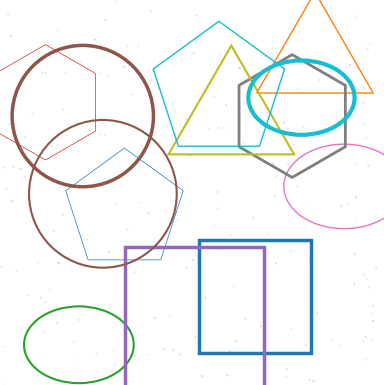[{"shape": "square", "thickness": 2.5, "radius": 0.73, "center": [0.662, 0.23]}, {"shape": "pentagon", "thickness": 0.5, "radius": 0.8, "center": [0.323, 0.455]}, {"shape": "triangle", "thickness": 1, "radius": 0.87, "center": [0.818, 0.846]}, {"shape": "oval", "thickness": 1.5, "radius": 0.71, "center": [0.205, 0.104]}, {"shape": "hexagon", "thickness": 0.5, "radius": 0.75, "center": [0.118, 0.734]}, {"shape": "square", "thickness": 2.5, "radius": 0.91, "center": [0.505, 0.177]}, {"shape": "circle", "thickness": 1.5, "radius": 0.96, "center": [0.267, 0.497]}, {"shape": "circle", "thickness": 2.5, "radius": 0.92, "center": [0.215, 0.699]}, {"shape": "oval", "thickness": 1, "radius": 0.78, "center": [0.894, 0.516]}, {"shape": "hexagon", "thickness": 2, "radius": 0.8, "center": [0.759, 0.699]}, {"shape": "triangle", "thickness": 1.5, "radius": 0.94, "center": [0.601, 0.693]}, {"shape": "pentagon", "thickness": 1, "radius": 0.9, "center": [0.569, 0.765]}, {"shape": "oval", "thickness": 3, "radius": 0.69, "center": [0.783, 0.746]}]